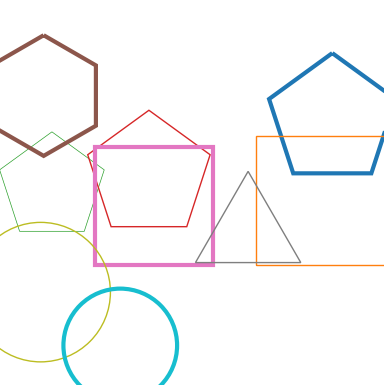[{"shape": "pentagon", "thickness": 3, "radius": 0.86, "center": [0.863, 0.689]}, {"shape": "square", "thickness": 1, "radius": 0.84, "center": [0.835, 0.479]}, {"shape": "pentagon", "thickness": 0.5, "radius": 0.71, "center": [0.135, 0.515]}, {"shape": "pentagon", "thickness": 1, "radius": 0.84, "center": [0.387, 0.546]}, {"shape": "hexagon", "thickness": 3, "radius": 0.78, "center": [0.113, 0.752]}, {"shape": "square", "thickness": 3, "radius": 0.77, "center": [0.4, 0.466]}, {"shape": "triangle", "thickness": 1, "radius": 0.79, "center": [0.644, 0.397]}, {"shape": "circle", "thickness": 1, "radius": 0.91, "center": [0.106, 0.241]}, {"shape": "circle", "thickness": 3, "radius": 0.74, "center": [0.312, 0.103]}]